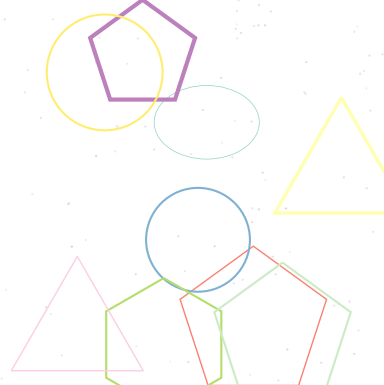[{"shape": "oval", "thickness": 0.5, "radius": 0.68, "center": [0.537, 0.682]}, {"shape": "triangle", "thickness": 2.5, "radius": 1.0, "center": [0.887, 0.547]}, {"shape": "pentagon", "thickness": 1, "radius": 1.0, "center": [0.658, 0.161]}, {"shape": "circle", "thickness": 1.5, "radius": 0.67, "center": [0.514, 0.377]}, {"shape": "hexagon", "thickness": 1.5, "radius": 0.86, "center": [0.425, 0.105]}, {"shape": "triangle", "thickness": 1, "radius": 0.99, "center": [0.201, 0.136]}, {"shape": "pentagon", "thickness": 3, "radius": 0.72, "center": [0.37, 0.857]}, {"shape": "pentagon", "thickness": 1.5, "radius": 0.93, "center": [0.734, 0.131]}, {"shape": "circle", "thickness": 1.5, "radius": 0.75, "center": [0.272, 0.812]}]